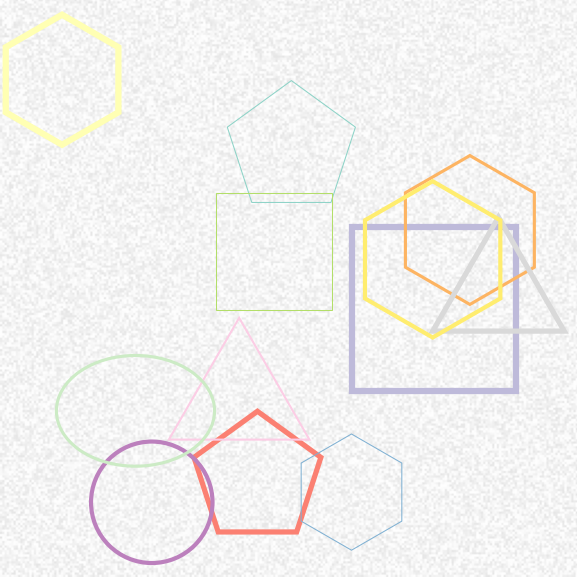[{"shape": "pentagon", "thickness": 0.5, "radius": 0.58, "center": [0.505, 0.743]}, {"shape": "hexagon", "thickness": 3, "radius": 0.56, "center": [0.107, 0.861]}, {"shape": "square", "thickness": 3, "radius": 0.71, "center": [0.752, 0.464]}, {"shape": "pentagon", "thickness": 2.5, "radius": 0.58, "center": [0.446, 0.171]}, {"shape": "hexagon", "thickness": 0.5, "radius": 0.5, "center": [0.609, 0.147]}, {"shape": "hexagon", "thickness": 1.5, "radius": 0.64, "center": [0.814, 0.601]}, {"shape": "square", "thickness": 0.5, "radius": 0.5, "center": [0.475, 0.564]}, {"shape": "triangle", "thickness": 1, "radius": 0.7, "center": [0.414, 0.308]}, {"shape": "triangle", "thickness": 2.5, "radius": 0.66, "center": [0.863, 0.492]}, {"shape": "circle", "thickness": 2, "radius": 0.53, "center": [0.263, 0.129]}, {"shape": "oval", "thickness": 1.5, "radius": 0.68, "center": [0.235, 0.288]}, {"shape": "hexagon", "thickness": 2, "radius": 0.68, "center": [0.749, 0.55]}]